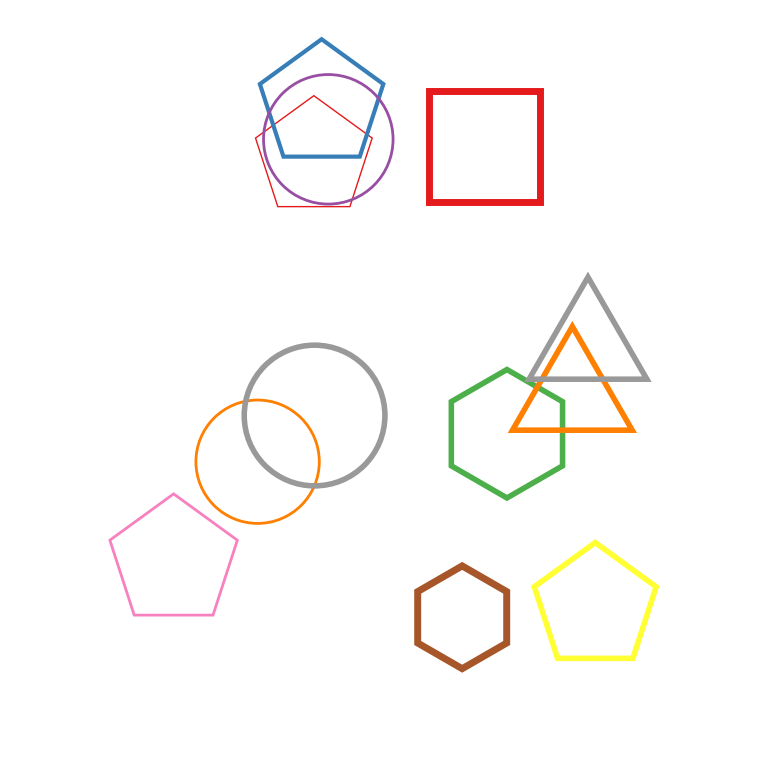[{"shape": "pentagon", "thickness": 0.5, "radius": 0.4, "center": [0.408, 0.796]}, {"shape": "square", "thickness": 2.5, "radius": 0.36, "center": [0.629, 0.81]}, {"shape": "pentagon", "thickness": 1.5, "radius": 0.42, "center": [0.418, 0.865]}, {"shape": "hexagon", "thickness": 2, "radius": 0.42, "center": [0.658, 0.437]}, {"shape": "circle", "thickness": 1, "radius": 0.42, "center": [0.426, 0.819]}, {"shape": "circle", "thickness": 1, "radius": 0.4, "center": [0.335, 0.4]}, {"shape": "triangle", "thickness": 2, "radius": 0.45, "center": [0.743, 0.486]}, {"shape": "pentagon", "thickness": 2, "radius": 0.42, "center": [0.773, 0.212]}, {"shape": "hexagon", "thickness": 2.5, "radius": 0.33, "center": [0.6, 0.198]}, {"shape": "pentagon", "thickness": 1, "radius": 0.44, "center": [0.225, 0.272]}, {"shape": "triangle", "thickness": 2, "radius": 0.44, "center": [0.764, 0.552]}, {"shape": "circle", "thickness": 2, "radius": 0.46, "center": [0.409, 0.46]}]